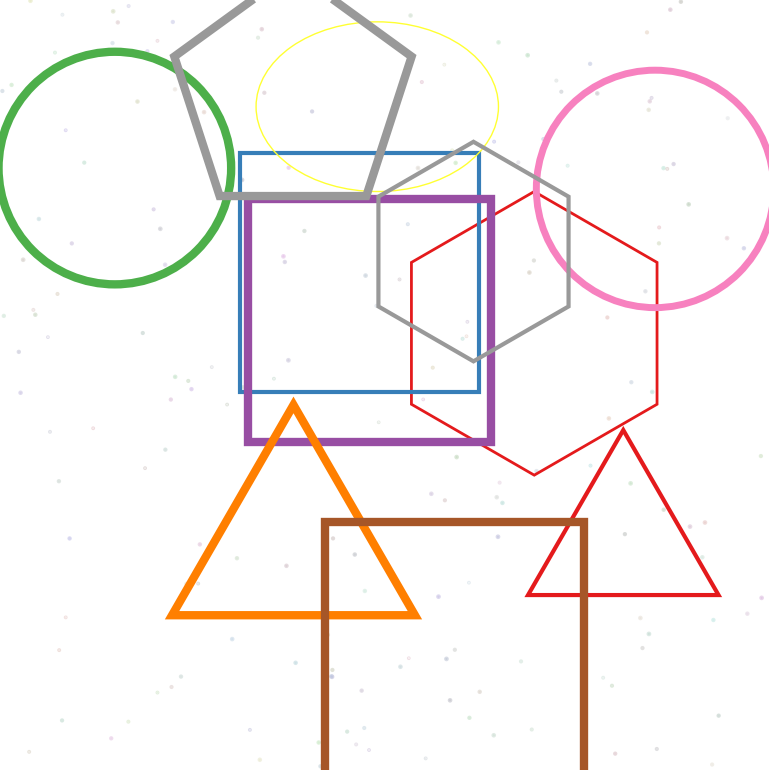[{"shape": "triangle", "thickness": 1.5, "radius": 0.71, "center": [0.809, 0.299]}, {"shape": "hexagon", "thickness": 1, "radius": 0.92, "center": [0.694, 0.567]}, {"shape": "square", "thickness": 1.5, "radius": 0.78, "center": [0.467, 0.646]}, {"shape": "circle", "thickness": 3, "radius": 0.76, "center": [0.149, 0.782]}, {"shape": "square", "thickness": 3, "radius": 0.79, "center": [0.48, 0.584]}, {"shape": "triangle", "thickness": 3, "radius": 0.91, "center": [0.381, 0.292]}, {"shape": "oval", "thickness": 0.5, "radius": 0.79, "center": [0.49, 0.861]}, {"shape": "square", "thickness": 3, "radius": 0.84, "center": [0.59, 0.154]}, {"shape": "circle", "thickness": 2.5, "radius": 0.77, "center": [0.851, 0.755]}, {"shape": "hexagon", "thickness": 1.5, "radius": 0.71, "center": [0.615, 0.673]}, {"shape": "pentagon", "thickness": 3, "radius": 0.81, "center": [0.38, 0.876]}]